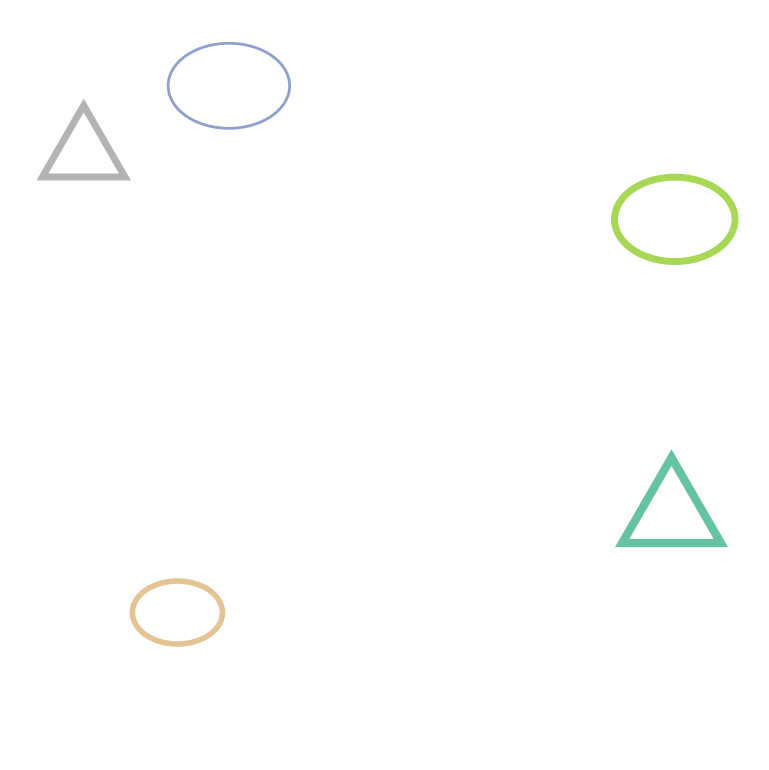[{"shape": "triangle", "thickness": 3, "radius": 0.37, "center": [0.872, 0.332]}, {"shape": "oval", "thickness": 1, "radius": 0.39, "center": [0.297, 0.889]}, {"shape": "oval", "thickness": 2.5, "radius": 0.39, "center": [0.876, 0.715]}, {"shape": "oval", "thickness": 2, "radius": 0.29, "center": [0.23, 0.205]}, {"shape": "triangle", "thickness": 2.5, "radius": 0.31, "center": [0.109, 0.801]}]